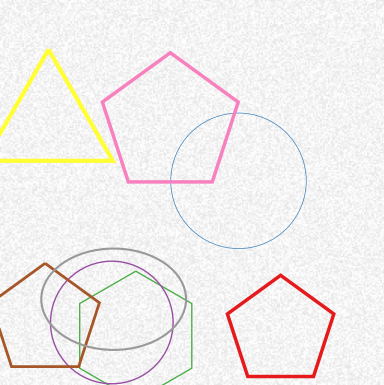[{"shape": "pentagon", "thickness": 2.5, "radius": 0.73, "center": [0.729, 0.14]}, {"shape": "circle", "thickness": 0.5, "radius": 0.88, "center": [0.619, 0.53]}, {"shape": "hexagon", "thickness": 1, "radius": 0.84, "center": [0.353, 0.128]}, {"shape": "circle", "thickness": 1, "radius": 0.8, "center": [0.29, 0.162]}, {"shape": "triangle", "thickness": 3, "radius": 0.96, "center": [0.126, 0.679]}, {"shape": "pentagon", "thickness": 2, "radius": 0.74, "center": [0.117, 0.168]}, {"shape": "pentagon", "thickness": 2.5, "radius": 0.93, "center": [0.442, 0.678]}, {"shape": "oval", "thickness": 1.5, "radius": 0.94, "center": [0.295, 0.223]}]